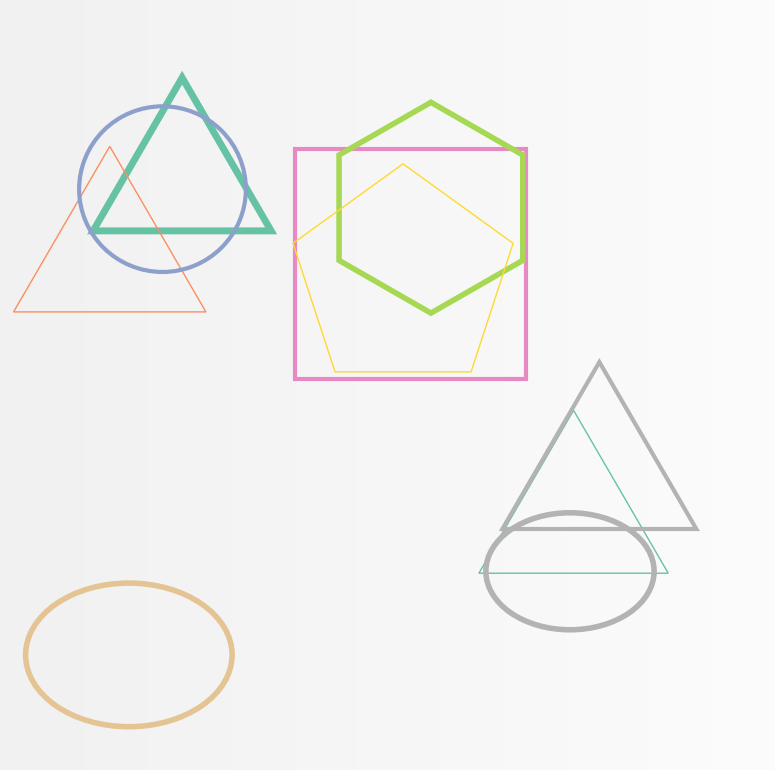[{"shape": "triangle", "thickness": 0.5, "radius": 0.71, "center": [0.74, 0.326]}, {"shape": "triangle", "thickness": 2.5, "radius": 0.66, "center": [0.235, 0.766]}, {"shape": "triangle", "thickness": 0.5, "radius": 0.72, "center": [0.142, 0.667]}, {"shape": "circle", "thickness": 1.5, "radius": 0.54, "center": [0.21, 0.754]}, {"shape": "square", "thickness": 1.5, "radius": 0.75, "center": [0.53, 0.657]}, {"shape": "hexagon", "thickness": 2, "radius": 0.68, "center": [0.556, 0.73]}, {"shape": "pentagon", "thickness": 0.5, "radius": 0.75, "center": [0.52, 0.638]}, {"shape": "oval", "thickness": 2, "radius": 0.67, "center": [0.166, 0.15]}, {"shape": "oval", "thickness": 2, "radius": 0.54, "center": [0.735, 0.258]}, {"shape": "triangle", "thickness": 1.5, "radius": 0.72, "center": [0.773, 0.385]}]